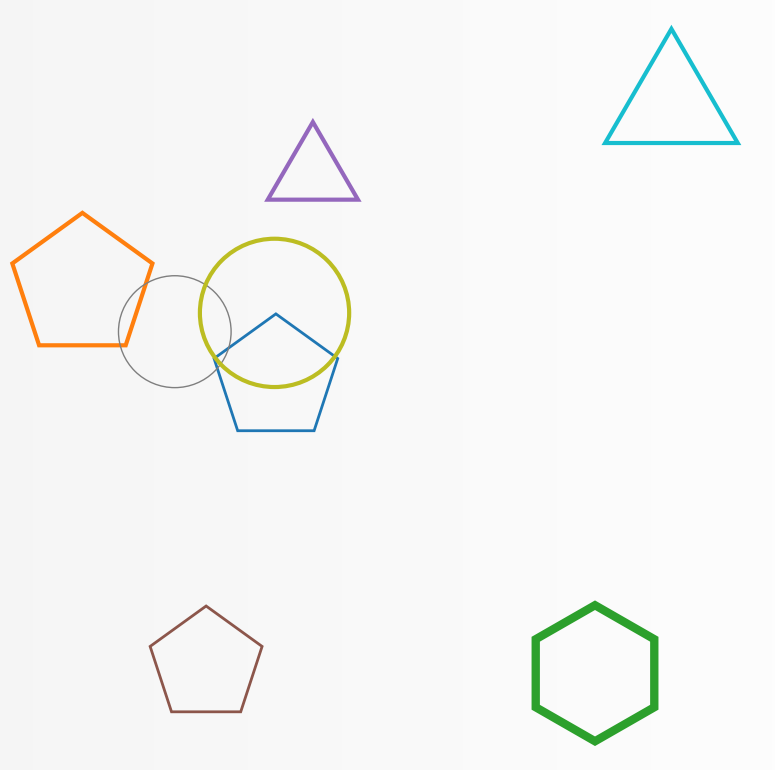[{"shape": "pentagon", "thickness": 1, "radius": 0.42, "center": [0.356, 0.508]}, {"shape": "pentagon", "thickness": 1.5, "radius": 0.48, "center": [0.106, 0.628]}, {"shape": "hexagon", "thickness": 3, "radius": 0.44, "center": [0.768, 0.126]}, {"shape": "triangle", "thickness": 1.5, "radius": 0.34, "center": [0.404, 0.774]}, {"shape": "pentagon", "thickness": 1, "radius": 0.38, "center": [0.266, 0.137]}, {"shape": "circle", "thickness": 0.5, "radius": 0.36, "center": [0.226, 0.569]}, {"shape": "circle", "thickness": 1.5, "radius": 0.48, "center": [0.354, 0.594]}, {"shape": "triangle", "thickness": 1.5, "radius": 0.49, "center": [0.866, 0.864]}]